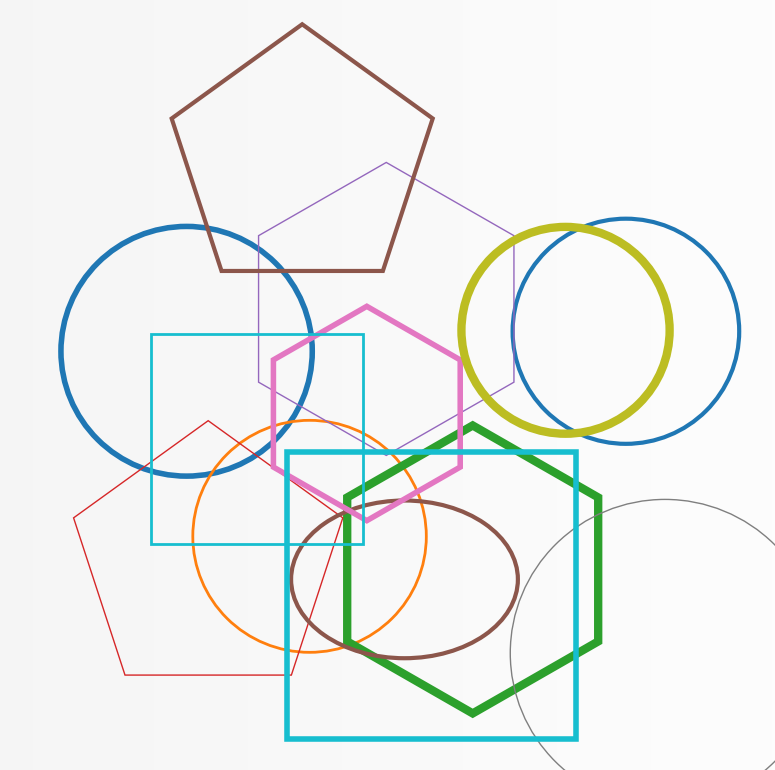[{"shape": "circle", "thickness": 1.5, "radius": 0.73, "center": [0.808, 0.57]}, {"shape": "circle", "thickness": 2, "radius": 0.81, "center": [0.241, 0.544]}, {"shape": "circle", "thickness": 1, "radius": 0.75, "center": [0.399, 0.303]}, {"shape": "hexagon", "thickness": 3, "radius": 0.93, "center": [0.61, 0.26]}, {"shape": "pentagon", "thickness": 0.5, "radius": 0.91, "center": [0.269, 0.271]}, {"shape": "hexagon", "thickness": 0.5, "radius": 0.95, "center": [0.498, 0.599]}, {"shape": "oval", "thickness": 1.5, "radius": 0.73, "center": [0.522, 0.248]}, {"shape": "pentagon", "thickness": 1.5, "radius": 0.89, "center": [0.39, 0.791]}, {"shape": "hexagon", "thickness": 2, "radius": 0.7, "center": [0.473, 0.463]}, {"shape": "circle", "thickness": 0.5, "radius": 1.0, "center": [0.858, 0.152]}, {"shape": "circle", "thickness": 3, "radius": 0.67, "center": [0.73, 0.571]}, {"shape": "square", "thickness": 1, "radius": 0.68, "center": [0.332, 0.43]}, {"shape": "square", "thickness": 2, "radius": 0.93, "center": [0.557, 0.227]}]